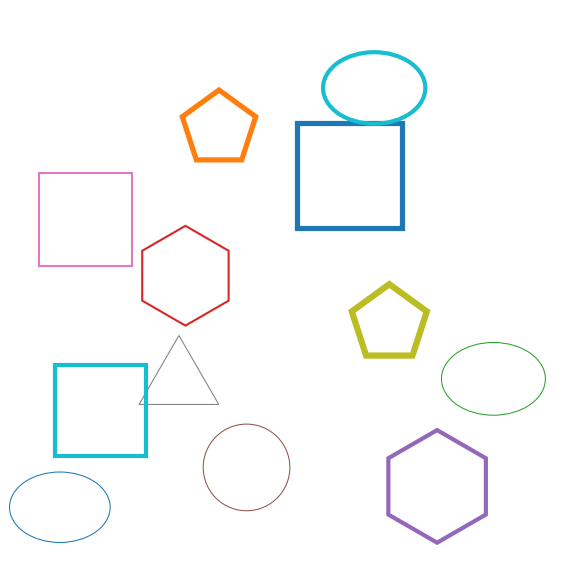[{"shape": "oval", "thickness": 0.5, "radius": 0.44, "center": [0.104, 0.121]}, {"shape": "square", "thickness": 2.5, "radius": 0.46, "center": [0.606, 0.695]}, {"shape": "pentagon", "thickness": 2.5, "radius": 0.33, "center": [0.379, 0.776]}, {"shape": "oval", "thickness": 0.5, "radius": 0.45, "center": [0.854, 0.343]}, {"shape": "hexagon", "thickness": 1, "radius": 0.43, "center": [0.321, 0.522]}, {"shape": "hexagon", "thickness": 2, "radius": 0.49, "center": [0.757, 0.157]}, {"shape": "circle", "thickness": 0.5, "radius": 0.38, "center": [0.427, 0.19]}, {"shape": "square", "thickness": 1, "radius": 0.4, "center": [0.148, 0.619]}, {"shape": "triangle", "thickness": 0.5, "radius": 0.4, "center": [0.31, 0.339]}, {"shape": "pentagon", "thickness": 3, "radius": 0.34, "center": [0.674, 0.439]}, {"shape": "oval", "thickness": 2, "radius": 0.44, "center": [0.648, 0.847]}, {"shape": "square", "thickness": 2, "radius": 0.39, "center": [0.175, 0.288]}]